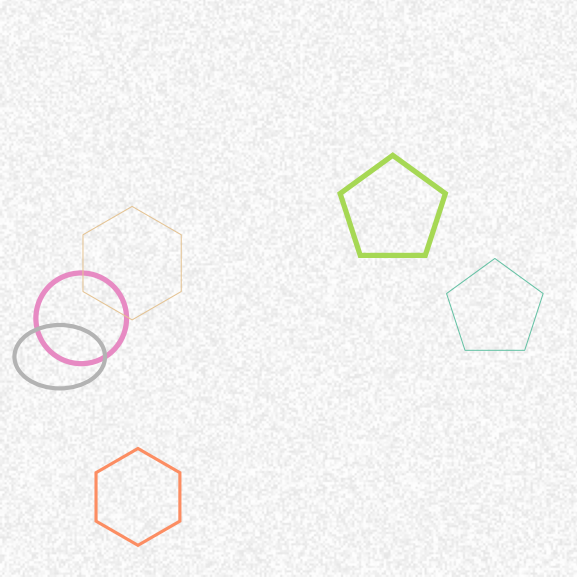[{"shape": "pentagon", "thickness": 0.5, "radius": 0.44, "center": [0.857, 0.464]}, {"shape": "hexagon", "thickness": 1.5, "radius": 0.42, "center": [0.239, 0.139]}, {"shape": "circle", "thickness": 2.5, "radius": 0.39, "center": [0.141, 0.448]}, {"shape": "pentagon", "thickness": 2.5, "radius": 0.48, "center": [0.68, 0.634]}, {"shape": "hexagon", "thickness": 0.5, "radius": 0.49, "center": [0.229, 0.543]}, {"shape": "oval", "thickness": 2, "radius": 0.39, "center": [0.103, 0.381]}]